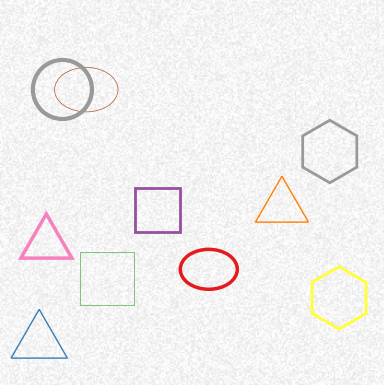[{"shape": "oval", "thickness": 2.5, "radius": 0.37, "center": [0.542, 0.3]}, {"shape": "triangle", "thickness": 1, "radius": 0.42, "center": [0.102, 0.112]}, {"shape": "square", "thickness": 0.5, "radius": 0.35, "center": [0.278, 0.276]}, {"shape": "square", "thickness": 2, "radius": 0.29, "center": [0.409, 0.454]}, {"shape": "triangle", "thickness": 1, "radius": 0.4, "center": [0.732, 0.463]}, {"shape": "hexagon", "thickness": 2, "radius": 0.4, "center": [0.881, 0.226]}, {"shape": "oval", "thickness": 0.5, "radius": 0.41, "center": [0.224, 0.767]}, {"shape": "triangle", "thickness": 2.5, "radius": 0.38, "center": [0.12, 0.368]}, {"shape": "hexagon", "thickness": 2, "radius": 0.41, "center": [0.857, 0.606]}, {"shape": "circle", "thickness": 3, "radius": 0.38, "center": [0.162, 0.768]}]